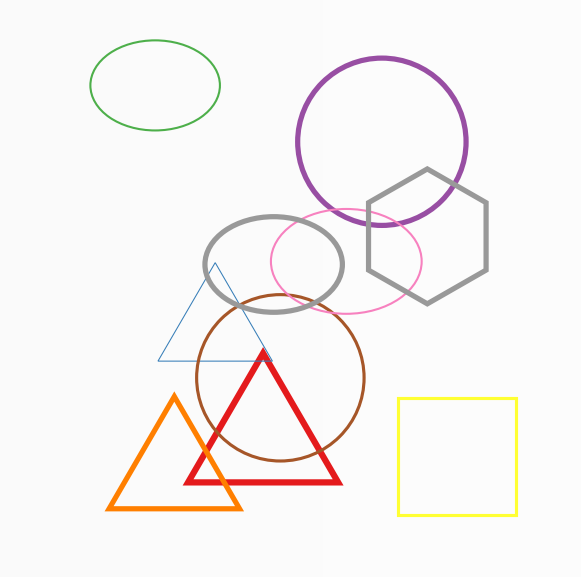[{"shape": "triangle", "thickness": 3, "radius": 0.75, "center": [0.453, 0.238]}, {"shape": "triangle", "thickness": 0.5, "radius": 0.57, "center": [0.37, 0.431]}, {"shape": "oval", "thickness": 1, "radius": 0.56, "center": [0.267, 0.851]}, {"shape": "circle", "thickness": 2.5, "radius": 0.72, "center": [0.657, 0.754]}, {"shape": "triangle", "thickness": 2.5, "radius": 0.65, "center": [0.3, 0.183]}, {"shape": "square", "thickness": 1.5, "radius": 0.51, "center": [0.786, 0.209]}, {"shape": "circle", "thickness": 1.5, "radius": 0.72, "center": [0.482, 0.345]}, {"shape": "oval", "thickness": 1, "radius": 0.65, "center": [0.596, 0.547]}, {"shape": "oval", "thickness": 2.5, "radius": 0.59, "center": [0.471, 0.541]}, {"shape": "hexagon", "thickness": 2.5, "radius": 0.58, "center": [0.735, 0.59]}]